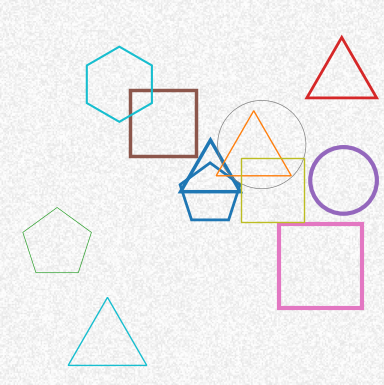[{"shape": "triangle", "thickness": 2.5, "radius": 0.45, "center": [0.547, 0.547]}, {"shape": "pentagon", "thickness": 2, "radius": 0.41, "center": [0.546, 0.495]}, {"shape": "triangle", "thickness": 1, "radius": 0.56, "center": [0.659, 0.6]}, {"shape": "pentagon", "thickness": 0.5, "radius": 0.47, "center": [0.148, 0.367]}, {"shape": "triangle", "thickness": 2, "radius": 0.52, "center": [0.888, 0.798]}, {"shape": "circle", "thickness": 3, "radius": 0.43, "center": [0.892, 0.531]}, {"shape": "square", "thickness": 2.5, "radius": 0.43, "center": [0.424, 0.68]}, {"shape": "square", "thickness": 3, "radius": 0.54, "center": [0.833, 0.309]}, {"shape": "circle", "thickness": 0.5, "radius": 0.57, "center": [0.68, 0.624]}, {"shape": "square", "thickness": 1, "radius": 0.41, "center": [0.708, 0.506]}, {"shape": "hexagon", "thickness": 1.5, "radius": 0.49, "center": [0.31, 0.781]}, {"shape": "triangle", "thickness": 1, "radius": 0.59, "center": [0.279, 0.11]}]